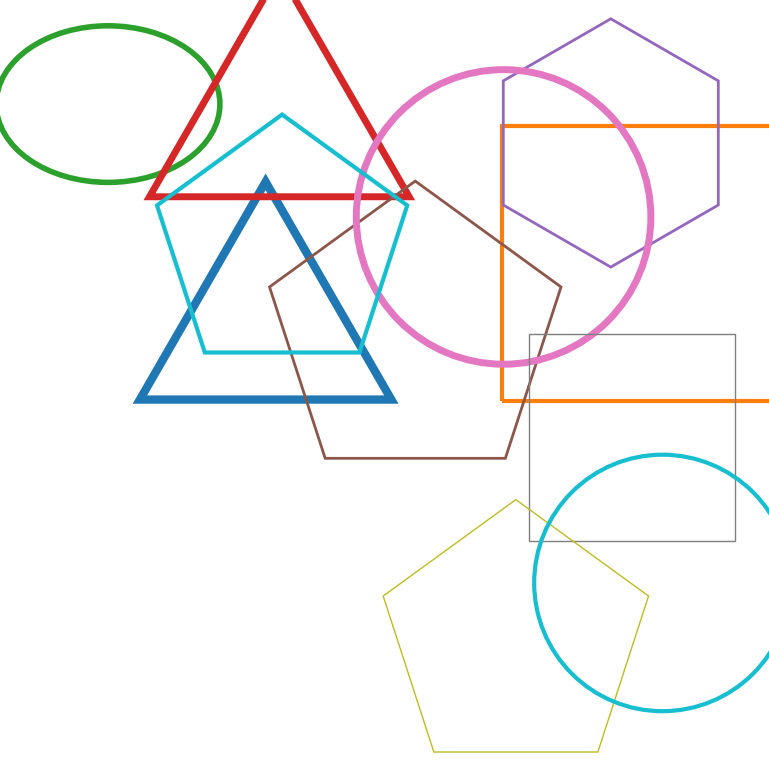[{"shape": "triangle", "thickness": 3, "radius": 0.94, "center": [0.345, 0.575]}, {"shape": "square", "thickness": 1.5, "radius": 0.89, "center": [0.831, 0.658]}, {"shape": "oval", "thickness": 2, "radius": 0.73, "center": [0.14, 0.865]}, {"shape": "triangle", "thickness": 2.5, "radius": 0.97, "center": [0.363, 0.842]}, {"shape": "hexagon", "thickness": 1, "radius": 0.81, "center": [0.793, 0.814]}, {"shape": "pentagon", "thickness": 1, "radius": 1.0, "center": [0.539, 0.566]}, {"shape": "circle", "thickness": 2.5, "radius": 0.96, "center": [0.654, 0.718]}, {"shape": "square", "thickness": 0.5, "radius": 0.67, "center": [0.821, 0.432]}, {"shape": "pentagon", "thickness": 0.5, "radius": 0.91, "center": [0.67, 0.17]}, {"shape": "pentagon", "thickness": 1.5, "radius": 0.85, "center": [0.366, 0.68]}, {"shape": "circle", "thickness": 1.5, "radius": 0.83, "center": [0.86, 0.243]}]